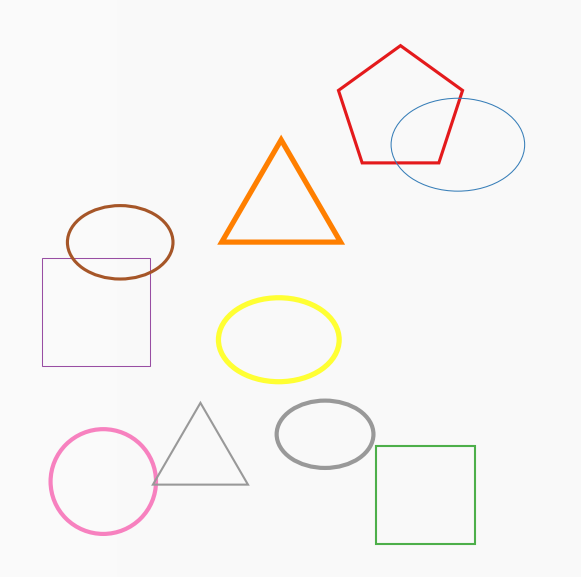[{"shape": "pentagon", "thickness": 1.5, "radius": 0.56, "center": [0.689, 0.808]}, {"shape": "oval", "thickness": 0.5, "radius": 0.57, "center": [0.788, 0.749]}, {"shape": "square", "thickness": 1, "radius": 0.42, "center": [0.732, 0.142]}, {"shape": "square", "thickness": 0.5, "radius": 0.47, "center": [0.165, 0.458]}, {"shape": "triangle", "thickness": 2.5, "radius": 0.59, "center": [0.484, 0.639]}, {"shape": "oval", "thickness": 2.5, "radius": 0.52, "center": [0.48, 0.411]}, {"shape": "oval", "thickness": 1.5, "radius": 0.45, "center": [0.207, 0.58]}, {"shape": "circle", "thickness": 2, "radius": 0.45, "center": [0.178, 0.165]}, {"shape": "triangle", "thickness": 1, "radius": 0.47, "center": [0.345, 0.207]}, {"shape": "oval", "thickness": 2, "radius": 0.42, "center": [0.559, 0.247]}]